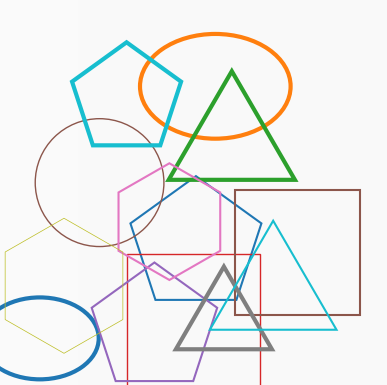[{"shape": "pentagon", "thickness": 1.5, "radius": 0.89, "center": [0.506, 0.365]}, {"shape": "oval", "thickness": 3, "radius": 0.76, "center": [0.103, 0.121]}, {"shape": "oval", "thickness": 3, "radius": 0.97, "center": [0.556, 0.776]}, {"shape": "triangle", "thickness": 3, "radius": 0.94, "center": [0.598, 0.627]}, {"shape": "square", "thickness": 1, "radius": 0.86, "center": [0.5, 0.168]}, {"shape": "pentagon", "thickness": 1.5, "radius": 0.85, "center": [0.399, 0.148]}, {"shape": "circle", "thickness": 1, "radius": 0.83, "center": [0.257, 0.526]}, {"shape": "square", "thickness": 1.5, "radius": 0.81, "center": [0.768, 0.344]}, {"shape": "hexagon", "thickness": 1.5, "radius": 0.76, "center": [0.437, 0.424]}, {"shape": "triangle", "thickness": 3, "radius": 0.72, "center": [0.578, 0.164]}, {"shape": "hexagon", "thickness": 0.5, "radius": 0.88, "center": [0.165, 0.258]}, {"shape": "triangle", "thickness": 1.5, "radius": 0.94, "center": [0.705, 0.238]}, {"shape": "pentagon", "thickness": 3, "radius": 0.74, "center": [0.327, 0.742]}]